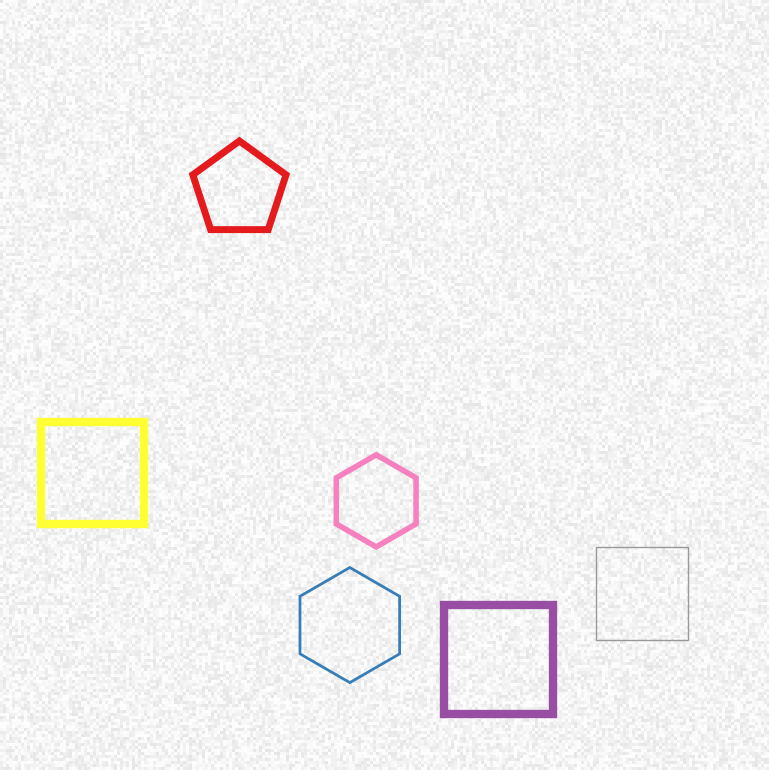[{"shape": "pentagon", "thickness": 2.5, "radius": 0.32, "center": [0.311, 0.753]}, {"shape": "hexagon", "thickness": 1, "radius": 0.37, "center": [0.454, 0.188]}, {"shape": "square", "thickness": 3, "radius": 0.35, "center": [0.647, 0.144]}, {"shape": "square", "thickness": 3, "radius": 0.33, "center": [0.12, 0.386]}, {"shape": "hexagon", "thickness": 2, "radius": 0.3, "center": [0.489, 0.35]}, {"shape": "square", "thickness": 0.5, "radius": 0.3, "center": [0.833, 0.229]}]